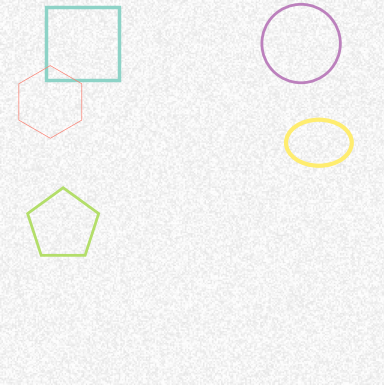[{"shape": "square", "thickness": 2.5, "radius": 0.48, "center": [0.214, 0.887]}, {"shape": "hexagon", "thickness": 0.5, "radius": 0.47, "center": [0.131, 0.735]}, {"shape": "pentagon", "thickness": 2, "radius": 0.49, "center": [0.164, 0.415]}, {"shape": "circle", "thickness": 2, "radius": 0.51, "center": [0.782, 0.887]}, {"shape": "oval", "thickness": 3, "radius": 0.43, "center": [0.828, 0.629]}]